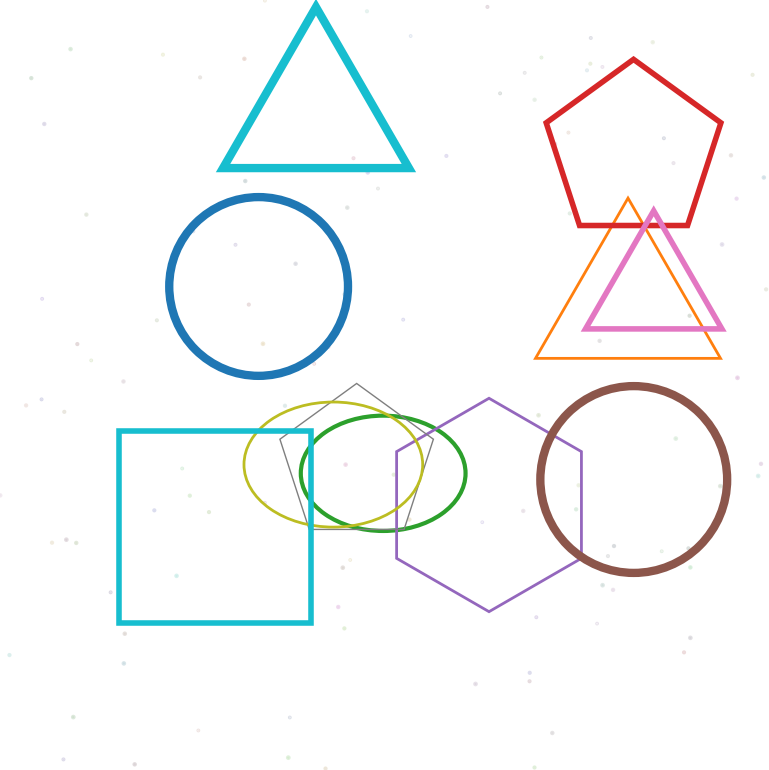[{"shape": "circle", "thickness": 3, "radius": 0.58, "center": [0.336, 0.628]}, {"shape": "triangle", "thickness": 1, "radius": 0.69, "center": [0.816, 0.604]}, {"shape": "oval", "thickness": 1.5, "radius": 0.53, "center": [0.498, 0.385]}, {"shape": "pentagon", "thickness": 2, "radius": 0.6, "center": [0.823, 0.804]}, {"shape": "hexagon", "thickness": 1, "radius": 0.69, "center": [0.635, 0.344]}, {"shape": "circle", "thickness": 3, "radius": 0.61, "center": [0.823, 0.377]}, {"shape": "triangle", "thickness": 2, "radius": 0.51, "center": [0.849, 0.624]}, {"shape": "pentagon", "thickness": 0.5, "radius": 0.52, "center": [0.463, 0.397]}, {"shape": "oval", "thickness": 1, "radius": 0.58, "center": [0.433, 0.397]}, {"shape": "triangle", "thickness": 3, "radius": 0.7, "center": [0.41, 0.851]}, {"shape": "square", "thickness": 2, "radius": 0.62, "center": [0.279, 0.316]}]